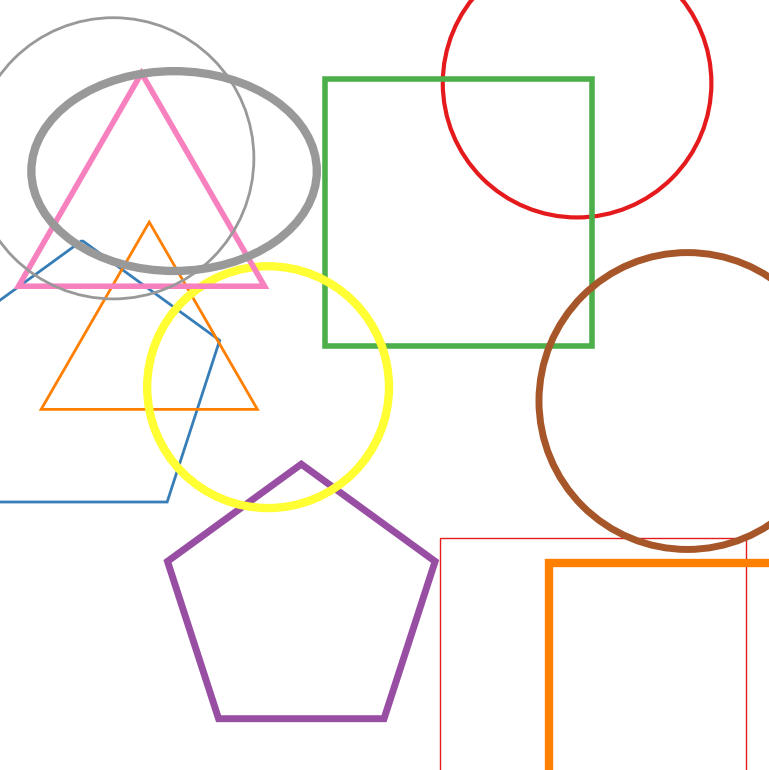[{"shape": "circle", "thickness": 1.5, "radius": 0.87, "center": [0.749, 0.892]}, {"shape": "square", "thickness": 0.5, "radius": 0.99, "center": [0.77, 0.103]}, {"shape": "pentagon", "thickness": 1, "radius": 0.94, "center": [0.107, 0.5]}, {"shape": "square", "thickness": 2, "radius": 0.87, "center": [0.595, 0.724]}, {"shape": "pentagon", "thickness": 2.5, "radius": 0.91, "center": [0.391, 0.214]}, {"shape": "square", "thickness": 3, "radius": 0.83, "center": [0.878, 0.103]}, {"shape": "triangle", "thickness": 1, "radius": 0.81, "center": [0.194, 0.549]}, {"shape": "circle", "thickness": 3, "radius": 0.79, "center": [0.348, 0.497]}, {"shape": "circle", "thickness": 2.5, "radius": 0.96, "center": [0.893, 0.479]}, {"shape": "triangle", "thickness": 2, "radius": 0.92, "center": [0.184, 0.721]}, {"shape": "circle", "thickness": 1, "radius": 0.91, "center": [0.147, 0.794]}, {"shape": "oval", "thickness": 3, "radius": 0.93, "center": [0.226, 0.778]}]